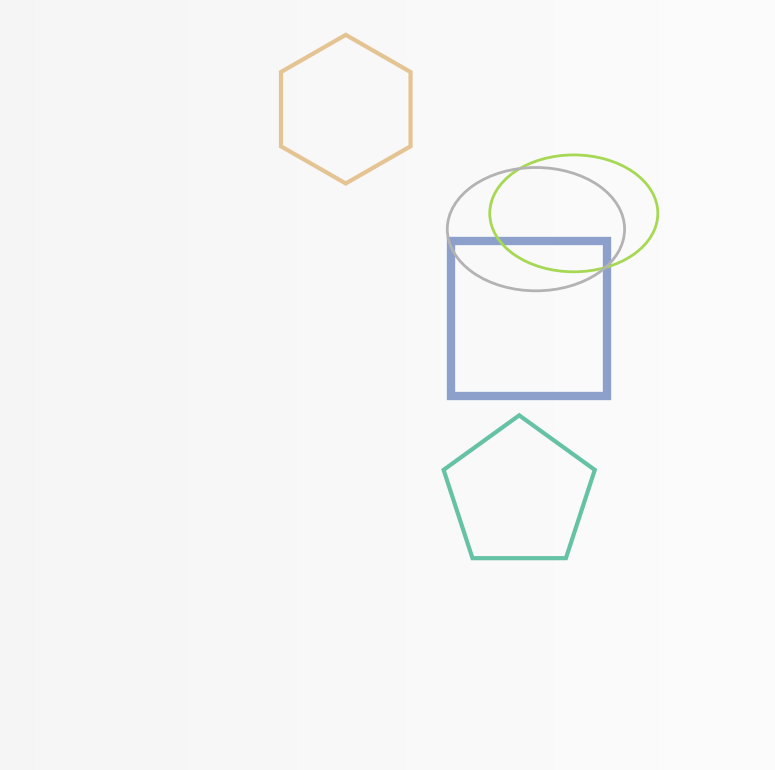[{"shape": "pentagon", "thickness": 1.5, "radius": 0.51, "center": [0.67, 0.358]}, {"shape": "square", "thickness": 3, "radius": 0.5, "center": [0.682, 0.586]}, {"shape": "oval", "thickness": 1, "radius": 0.54, "center": [0.74, 0.723]}, {"shape": "hexagon", "thickness": 1.5, "radius": 0.48, "center": [0.446, 0.858]}, {"shape": "oval", "thickness": 1, "radius": 0.57, "center": [0.692, 0.702]}]